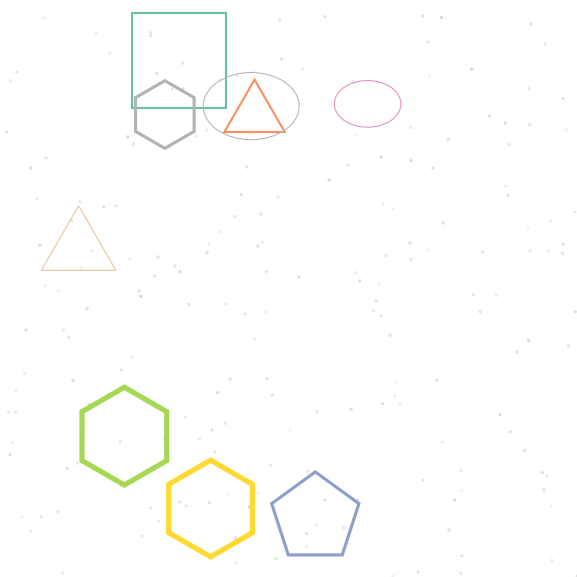[{"shape": "square", "thickness": 1, "radius": 0.41, "center": [0.309, 0.894]}, {"shape": "triangle", "thickness": 1, "radius": 0.3, "center": [0.441, 0.801]}, {"shape": "pentagon", "thickness": 1.5, "radius": 0.4, "center": [0.546, 0.103]}, {"shape": "oval", "thickness": 0.5, "radius": 0.29, "center": [0.636, 0.819]}, {"shape": "hexagon", "thickness": 2.5, "radius": 0.42, "center": [0.215, 0.244]}, {"shape": "hexagon", "thickness": 2.5, "radius": 0.42, "center": [0.365, 0.119]}, {"shape": "triangle", "thickness": 0.5, "radius": 0.37, "center": [0.136, 0.568]}, {"shape": "oval", "thickness": 0.5, "radius": 0.42, "center": [0.435, 0.815]}, {"shape": "hexagon", "thickness": 1.5, "radius": 0.29, "center": [0.285, 0.801]}]